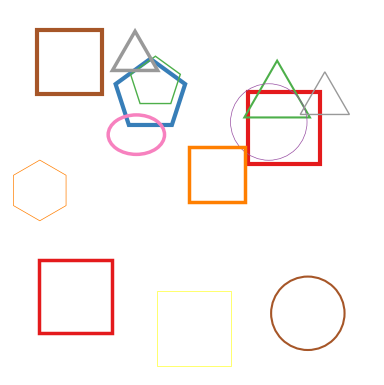[{"shape": "square", "thickness": 3, "radius": 0.47, "center": [0.738, 0.668]}, {"shape": "square", "thickness": 2.5, "radius": 0.47, "center": [0.197, 0.23]}, {"shape": "pentagon", "thickness": 3, "radius": 0.48, "center": [0.391, 0.752]}, {"shape": "pentagon", "thickness": 1, "radius": 0.34, "center": [0.404, 0.786]}, {"shape": "triangle", "thickness": 1.5, "radius": 0.49, "center": [0.72, 0.744]}, {"shape": "circle", "thickness": 0.5, "radius": 0.5, "center": [0.698, 0.683]}, {"shape": "square", "thickness": 2.5, "radius": 0.36, "center": [0.563, 0.547]}, {"shape": "hexagon", "thickness": 0.5, "radius": 0.39, "center": [0.103, 0.505]}, {"shape": "square", "thickness": 0.5, "radius": 0.48, "center": [0.504, 0.147]}, {"shape": "circle", "thickness": 1.5, "radius": 0.48, "center": [0.8, 0.186]}, {"shape": "square", "thickness": 3, "radius": 0.42, "center": [0.18, 0.839]}, {"shape": "oval", "thickness": 2.5, "radius": 0.37, "center": [0.354, 0.65]}, {"shape": "triangle", "thickness": 1, "radius": 0.37, "center": [0.844, 0.74]}, {"shape": "triangle", "thickness": 2.5, "radius": 0.34, "center": [0.351, 0.851]}]